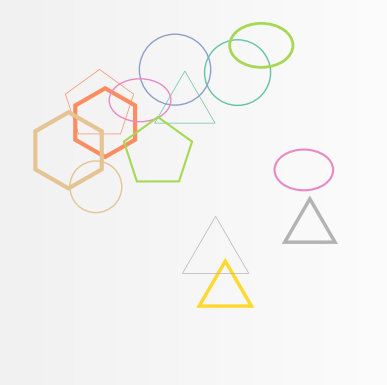[{"shape": "triangle", "thickness": 0.5, "radius": 0.45, "center": [0.477, 0.725]}, {"shape": "circle", "thickness": 1, "radius": 0.43, "center": [0.613, 0.811]}, {"shape": "pentagon", "thickness": 0.5, "radius": 0.46, "center": [0.257, 0.727]}, {"shape": "hexagon", "thickness": 3, "radius": 0.45, "center": [0.271, 0.682]}, {"shape": "circle", "thickness": 1, "radius": 0.46, "center": [0.452, 0.819]}, {"shape": "oval", "thickness": 1.5, "radius": 0.38, "center": [0.784, 0.559]}, {"shape": "oval", "thickness": 1, "radius": 0.4, "center": [0.361, 0.74]}, {"shape": "pentagon", "thickness": 1.5, "radius": 0.46, "center": [0.408, 0.604]}, {"shape": "oval", "thickness": 2, "radius": 0.41, "center": [0.674, 0.882]}, {"shape": "triangle", "thickness": 2.5, "radius": 0.39, "center": [0.581, 0.244]}, {"shape": "circle", "thickness": 1, "radius": 0.34, "center": [0.247, 0.515]}, {"shape": "hexagon", "thickness": 3, "radius": 0.49, "center": [0.177, 0.61]}, {"shape": "triangle", "thickness": 2.5, "radius": 0.37, "center": [0.8, 0.408]}, {"shape": "triangle", "thickness": 0.5, "radius": 0.5, "center": [0.556, 0.339]}]